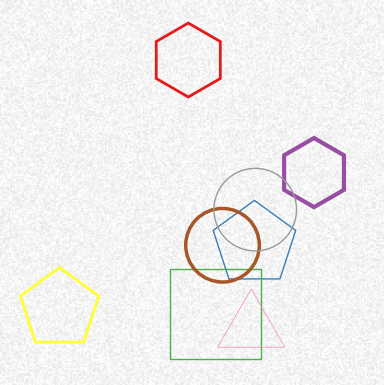[{"shape": "hexagon", "thickness": 2, "radius": 0.48, "center": [0.489, 0.844]}, {"shape": "pentagon", "thickness": 1, "radius": 0.56, "center": [0.661, 0.367]}, {"shape": "square", "thickness": 1, "radius": 0.59, "center": [0.56, 0.184]}, {"shape": "hexagon", "thickness": 3, "radius": 0.45, "center": [0.816, 0.552]}, {"shape": "pentagon", "thickness": 2, "radius": 0.53, "center": [0.155, 0.198]}, {"shape": "circle", "thickness": 2.5, "radius": 0.48, "center": [0.578, 0.363]}, {"shape": "triangle", "thickness": 0.5, "radius": 0.5, "center": [0.653, 0.149]}, {"shape": "circle", "thickness": 1, "radius": 0.54, "center": [0.663, 0.455]}]